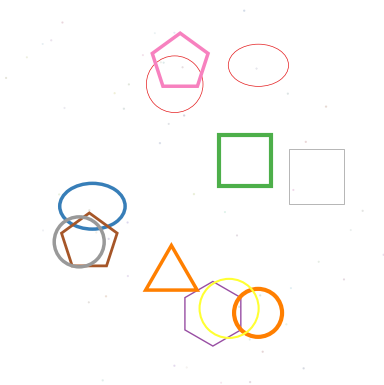[{"shape": "circle", "thickness": 0.5, "radius": 0.37, "center": [0.454, 0.781]}, {"shape": "oval", "thickness": 0.5, "radius": 0.39, "center": [0.671, 0.83]}, {"shape": "oval", "thickness": 2.5, "radius": 0.42, "center": [0.24, 0.464]}, {"shape": "square", "thickness": 3, "radius": 0.33, "center": [0.637, 0.584]}, {"shape": "hexagon", "thickness": 1, "radius": 0.42, "center": [0.553, 0.185]}, {"shape": "triangle", "thickness": 2.5, "radius": 0.39, "center": [0.445, 0.285]}, {"shape": "circle", "thickness": 3, "radius": 0.31, "center": [0.67, 0.187]}, {"shape": "circle", "thickness": 1.5, "radius": 0.38, "center": [0.595, 0.199]}, {"shape": "pentagon", "thickness": 2, "radius": 0.38, "center": [0.232, 0.371]}, {"shape": "pentagon", "thickness": 2.5, "radius": 0.38, "center": [0.468, 0.838]}, {"shape": "square", "thickness": 0.5, "radius": 0.36, "center": [0.822, 0.541]}, {"shape": "circle", "thickness": 2.5, "radius": 0.32, "center": [0.206, 0.372]}]